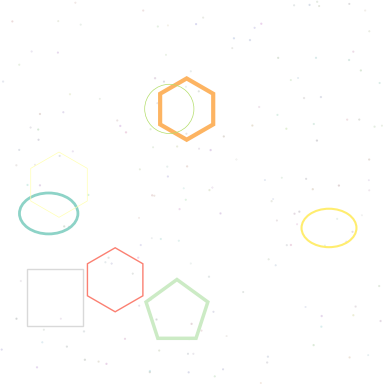[{"shape": "oval", "thickness": 2, "radius": 0.38, "center": [0.126, 0.446]}, {"shape": "hexagon", "thickness": 0.5, "radius": 0.42, "center": [0.153, 0.52]}, {"shape": "hexagon", "thickness": 1, "radius": 0.42, "center": [0.299, 0.273]}, {"shape": "hexagon", "thickness": 3, "radius": 0.4, "center": [0.485, 0.717]}, {"shape": "circle", "thickness": 0.5, "radius": 0.32, "center": [0.44, 0.717]}, {"shape": "square", "thickness": 1, "radius": 0.37, "center": [0.143, 0.227]}, {"shape": "pentagon", "thickness": 2.5, "radius": 0.42, "center": [0.46, 0.19]}, {"shape": "oval", "thickness": 1.5, "radius": 0.36, "center": [0.855, 0.408]}]